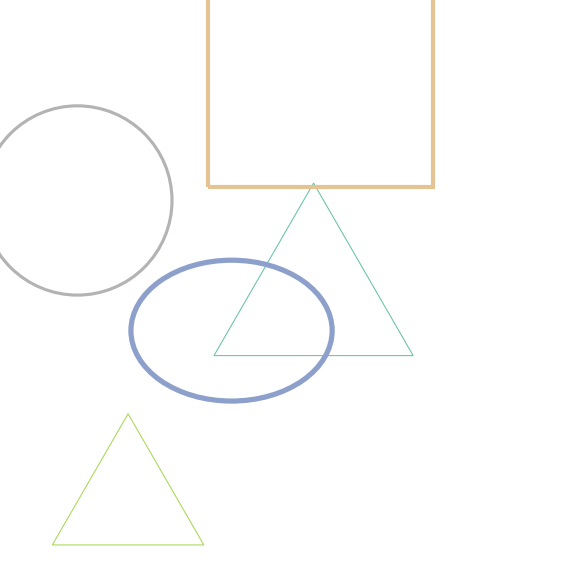[{"shape": "triangle", "thickness": 0.5, "radius": 1.0, "center": [0.543, 0.483]}, {"shape": "oval", "thickness": 2.5, "radius": 0.87, "center": [0.401, 0.427]}, {"shape": "triangle", "thickness": 0.5, "radius": 0.76, "center": [0.222, 0.131]}, {"shape": "square", "thickness": 2, "radius": 0.98, "center": [0.555, 0.87]}, {"shape": "circle", "thickness": 1.5, "radius": 0.82, "center": [0.134, 0.652]}]